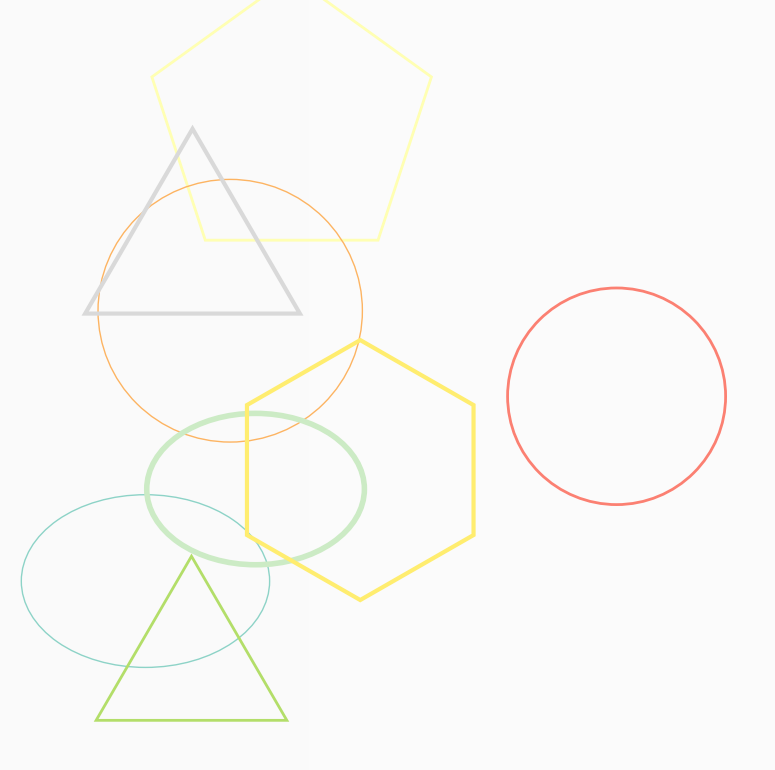[{"shape": "oval", "thickness": 0.5, "radius": 0.8, "center": [0.188, 0.245]}, {"shape": "pentagon", "thickness": 1, "radius": 0.95, "center": [0.376, 0.841]}, {"shape": "circle", "thickness": 1, "radius": 0.7, "center": [0.796, 0.485]}, {"shape": "circle", "thickness": 0.5, "radius": 0.85, "center": [0.297, 0.596]}, {"shape": "triangle", "thickness": 1, "radius": 0.71, "center": [0.247, 0.136]}, {"shape": "triangle", "thickness": 1.5, "radius": 0.8, "center": [0.248, 0.673]}, {"shape": "oval", "thickness": 2, "radius": 0.7, "center": [0.33, 0.365]}, {"shape": "hexagon", "thickness": 1.5, "radius": 0.84, "center": [0.465, 0.39]}]